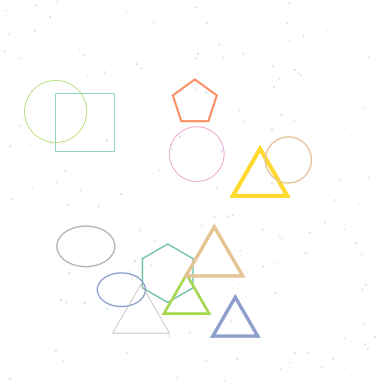[{"shape": "hexagon", "thickness": 1, "radius": 0.38, "center": [0.436, 0.29]}, {"shape": "square", "thickness": 0.5, "radius": 0.38, "center": [0.219, 0.684]}, {"shape": "pentagon", "thickness": 1.5, "radius": 0.3, "center": [0.506, 0.734]}, {"shape": "triangle", "thickness": 2.5, "radius": 0.34, "center": [0.611, 0.161]}, {"shape": "oval", "thickness": 1, "radius": 0.31, "center": [0.315, 0.247]}, {"shape": "circle", "thickness": 0.5, "radius": 0.36, "center": [0.511, 0.6]}, {"shape": "circle", "thickness": 0.5, "radius": 0.4, "center": [0.145, 0.71]}, {"shape": "triangle", "thickness": 2, "radius": 0.34, "center": [0.485, 0.219]}, {"shape": "triangle", "thickness": 3, "radius": 0.41, "center": [0.676, 0.532]}, {"shape": "circle", "thickness": 1, "radius": 0.3, "center": [0.749, 0.585]}, {"shape": "triangle", "thickness": 2.5, "radius": 0.43, "center": [0.557, 0.326]}, {"shape": "oval", "thickness": 1, "radius": 0.38, "center": [0.223, 0.36]}, {"shape": "triangle", "thickness": 0.5, "radius": 0.43, "center": [0.366, 0.177]}]